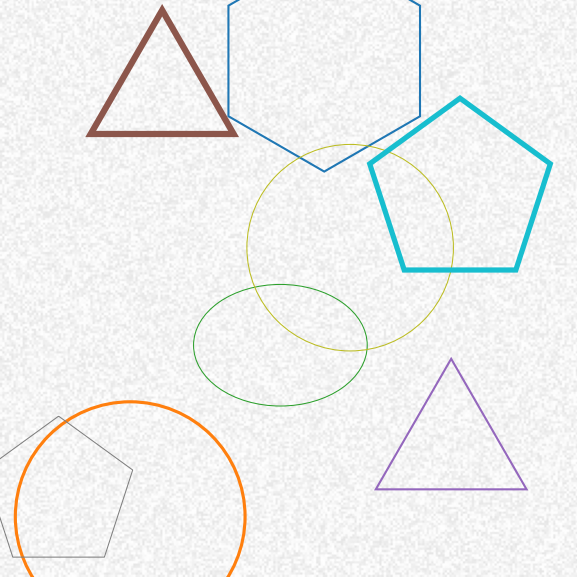[{"shape": "hexagon", "thickness": 1, "radius": 0.96, "center": [0.561, 0.894]}, {"shape": "circle", "thickness": 1.5, "radius": 0.99, "center": [0.225, 0.104]}, {"shape": "oval", "thickness": 0.5, "radius": 0.75, "center": [0.486, 0.401]}, {"shape": "triangle", "thickness": 1, "radius": 0.75, "center": [0.781, 0.227]}, {"shape": "triangle", "thickness": 3, "radius": 0.71, "center": [0.281, 0.839]}, {"shape": "pentagon", "thickness": 0.5, "radius": 0.67, "center": [0.101, 0.144]}, {"shape": "circle", "thickness": 0.5, "radius": 0.89, "center": [0.606, 0.57]}, {"shape": "pentagon", "thickness": 2.5, "radius": 0.82, "center": [0.797, 0.665]}]